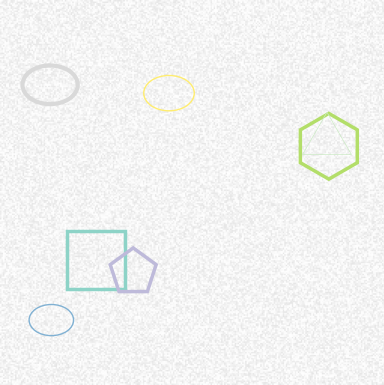[{"shape": "square", "thickness": 2.5, "radius": 0.37, "center": [0.25, 0.325]}, {"shape": "pentagon", "thickness": 2.5, "radius": 0.31, "center": [0.346, 0.293]}, {"shape": "oval", "thickness": 1, "radius": 0.29, "center": [0.133, 0.169]}, {"shape": "hexagon", "thickness": 2.5, "radius": 0.43, "center": [0.854, 0.62]}, {"shape": "oval", "thickness": 3, "radius": 0.36, "center": [0.13, 0.78]}, {"shape": "triangle", "thickness": 0.5, "radius": 0.37, "center": [0.849, 0.635]}, {"shape": "oval", "thickness": 1, "radius": 0.33, "center": [0.439, 0.758]}]